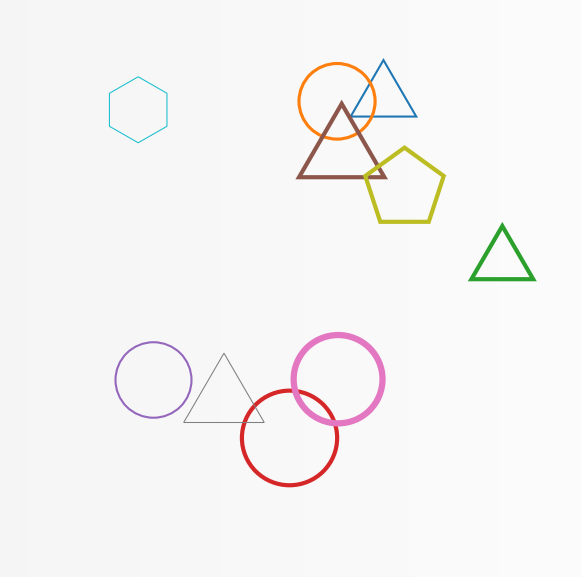[{"shape": "triangle", "thickness": 1, "radius": 0.33, "center": [0.66, 0.83]}, {"shape": "circle", "thickness": 1.5, "radius": 0.33, "center": [0.58, 0.824]}, {"shape": "triangle", "thickness": 2, "radius": 0.31, "center": [0.864, 0.546]}, {"shape": "circle", "thickness": 2, "radius": 0.41, "center": [0.498, 0.241]}, {"shape": "circle", "thickness": 1, "radius": 0.33, "center": [0.264, 0.341]}, {"shape": "triangle", "thickness": 2, "radius": 0.42, "center": [0.588, 0.735]}, {"shape": "circle", "thickness": 3, "radius": 0.38, "center": [0.582, 0.343]}, {"shape": "triangle", "thickness": 0.5, "radius": 0.4, "center": [0.385, 0.308]}, {"shape": "pentagon", "thickness": 2, "radius": 0.35, "center": [0.696, 0.672]}, {"shape": "hexagon", "thickness": 0.5, "radius": 0.29, "center": [0.238, 0.809]}]